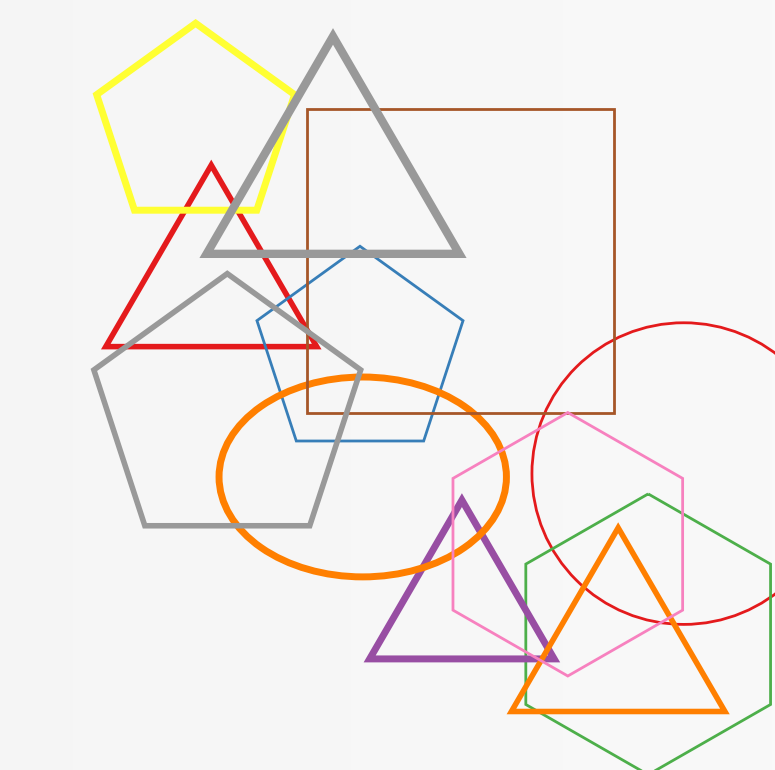[{"shape": "circle", "thickness": 1, "radius": 0.98, "center": [0.882, 0.385]}, {"shape": "triangle", "thickness": 2, "radius": 0.79, "center": [0.273, 0.628]}, {"shape": "pentagon", "thickness": 1, "radius": 0.7, "center": [0.465, 0.54]}, {"shape": "hexagon", "thickness": 1, "radius": 0.91, "center": [0.836, 0.176]}, {"shape": "triangle", "thickness": 2.5, "radius": 0.69, "center": [0.596, 0.213]}, {"shape": "oval", "thickness": 2.5, "radius": 0.93, "center": [0.468, 0.381]}, {"shape": "triangle", "thickness": 2, "radius": 0.8, "center": [0.798, 0.155]}, {"shape": "pentagon", "thickness": 2.5, "radius": 0.67, "center": [0.252, 0.836]}, {"shape": "square", "thickness": 1, "radius": 0.99, "center": [0.594, 0.661]}, {"shape": "hexagon", "thickness": 1, "radius": 0.86, "center": [0.733, 0.293]}, {"shape": "pentagon", "thickness": 2, "radius": 0.91, "center": [0.293, 0.464]}, {"shape": "triangle", "thickness": 3, "radius": 0.94, "center": [0.43, 0.764]}]